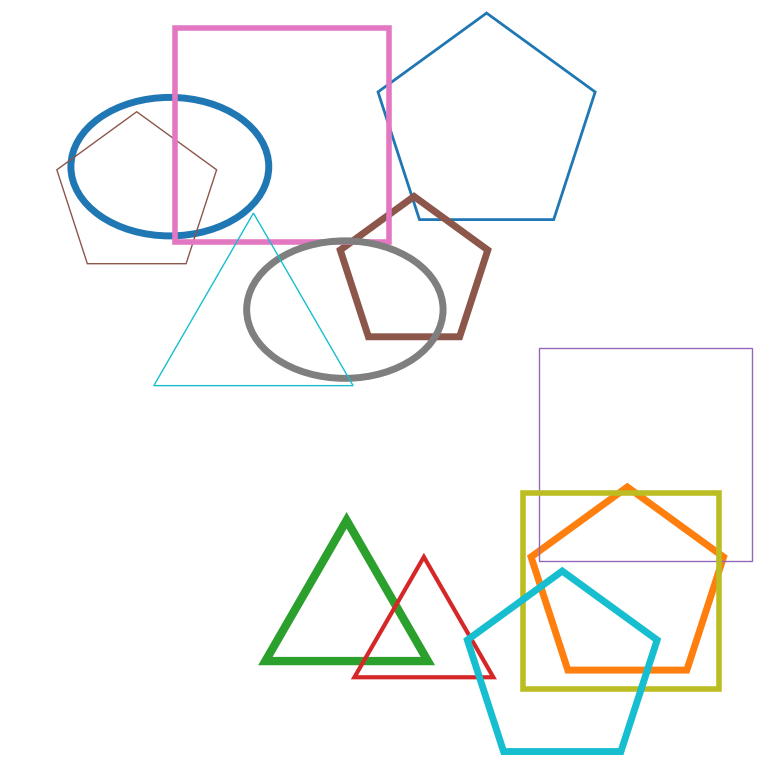[{"shape": "pentagon", "thickness": 1, "radius": 0.74, "center": [0.632, 0.835]}, {"shape": "oval", "thickness": 2.5, "radius": 0.64, "center": [0.221, 0.784]}, {"shape": "pentagon", "thickness": 2.5, "radius": 0.66, "center": [0.815, 0.236]}, {"shape": "triangle", "thickness": 3, "radius": 0.61, "center": [0.45, 0.202]}, {"shape": "triangle", "thickness": 1.5, "radius": 0.52, "center": [0.55, 0.173]}, {"shape": "square", "thickness": 0.5, "radius": 0.69, "center": [0.838, 0.41]}, {"shape": "pentagon", "thickness": 0.5, "radius": 0.55, "center": [0.178, 0.746]}, {"shape": "pentagon", "thickness": 2.5, "radius": 0.5, "center": [0.538, 0.644]}, {"shape": "square", "thickness": 2, "radius": 0.69, "center": [0.366, 0.825]}, {"shape": "oval", "thickness": 2.5, "radius": 0.64, "center": [0.448, 0.598]}, {"shape": "square", "thickness": 2, "radius": 0.64, "center": [0.806, 0.232]}, {"shape": "pentagon", "thickness": 2.5, "radius": 0.65, "center": [0.73, 0.129]}, {"shape": "triangle", "thickness": 0.5, "radius": 0.75, "center": [0.329, 0.574]}]